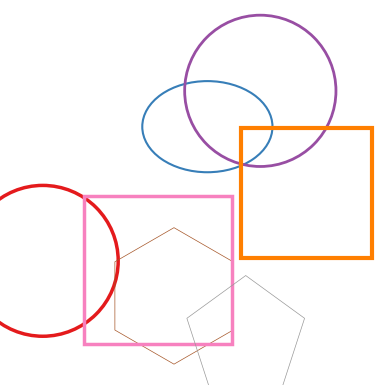[{"shape": "circle", "thickness": 2.5, "radius": 0.98, "center": [0.111, 0.323]}, {"shape": "oval", "thickness": 1.5, "radius": 0.85, "center": [0.539, 0.671]}, {"shape": "circle", "thickness": 2, "radius": 0.98, "center": [0.676, 0.764]}, {"shape": "square", "thickness": 3, "radius": 0.85, "center": [0.796, 0.499]}, {"shape": "hexagon", "thickness": 0.5, "radius": 0.89, "center": [0.452, 0.231]}, {"shape": "square", "thickness": 2.5, "radius": 0.96, "center": [0.409, 0.299]}, {"shape": "pentagon", "thickness": 0.5, "radius": 0.8, "center": [0.638, 0.124]}]